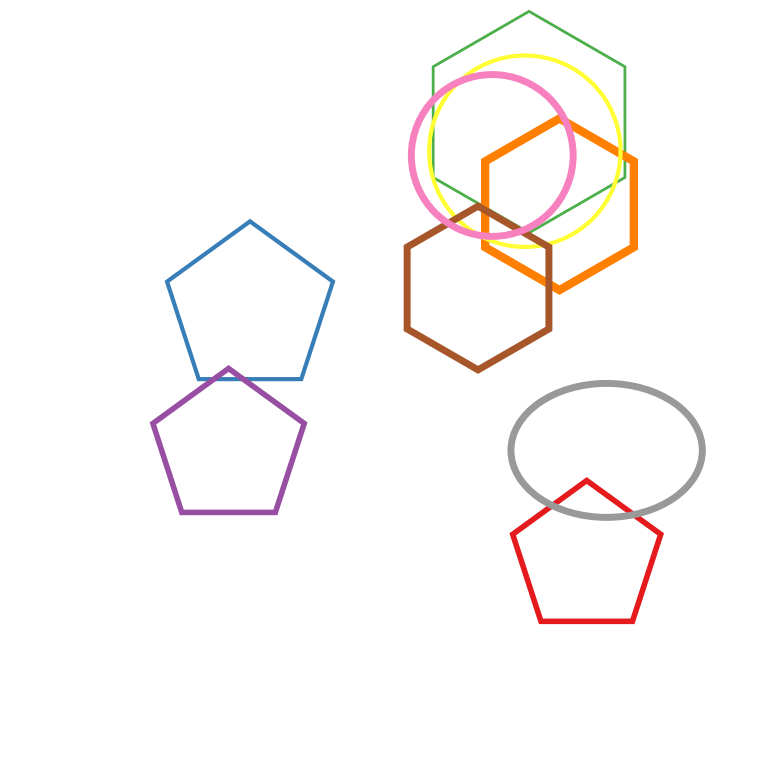[{"shape": "pentagon", "thickness": 2, "radius": 0.51, "center": [0.762, 0.275]}, {"shape": "pentagon", "thickness": 1.5, "radius": 0.57, "center": [0.325, 0.599]}, {"shape": "hexagon", "thickness": 1, "radius": 0.72, "center": [0.687, 0.841]}, {"shape": "pentagon", "thickness": 2, "radius": 0.52, "center": [0.297, 0.418]}, {"shape": "hexagon", "thickness": 3, "radius": 0.56, "center": [0.727, 0.735]}, {"shape": "circle", "thickness": 1.5, "radius": 0.62, "center": [0.682, 0.804]}, {"shape": "hexagon", "thickness": 2.5, "radius": 0.53, "center": [0.621, 0.626]}, {"shape": "circle", "thickness": 2.5, "radius": 0.53, "center": [0.639, 0.798]}, {"shape": "oval", "thickness": 2.5, "radius": 0.62, "center": [0.788, 0.415]}]